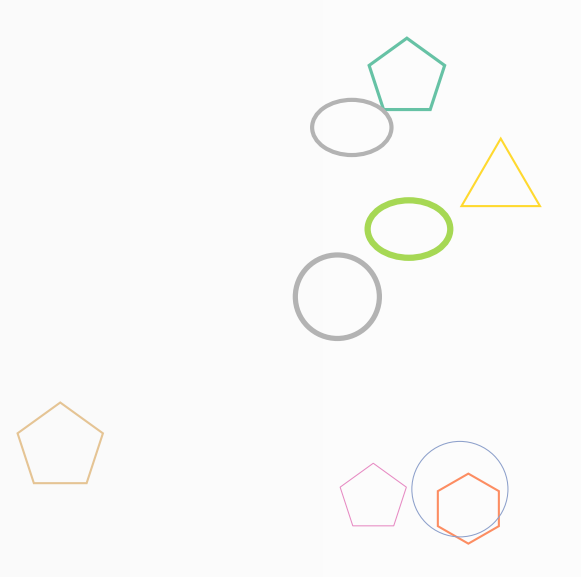[{"shape": "pentagon", "thickness": 1.5, "radius": 0.34, "center": [0.7, 0.865]}, {"shape": "hexagon", "thickness": 1, "radius": 0.3, "center": [0.806, 0.118]}, {"shape": "circle", "thickness": 0.5, "radius": 0.41, "center": [0.791, 0.152]}, {"shape": "pentagon", "thickness": 0.5, "radius": 0.3, "center": [0.642, 0.137]}, {"shape": "oval", "thickness": 3, "radius": 0.36, "center": [0.704, 0.603]}, {"shape": "triangle", "thickness": 1, "radius": 0.39, "center": [0.861, 0.681]}, {"shape": "pentagon", "thickness": 1, "radius": 0.39, "center": [0.104, 0.225]}, {"shape": "oval", "thickness": 2, "radius": 0.34, "center": [0.605, 0.778]}, {"shape": "circle", "thickness": 2.5, "radius": 0.36, "center": [0.58, 0.485]}]